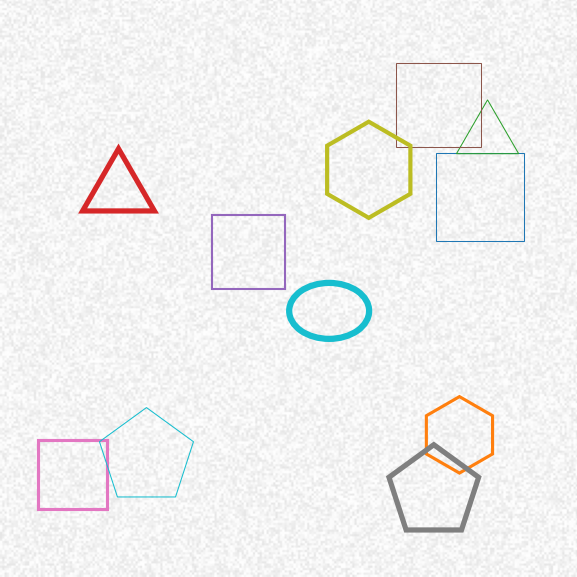[{"shape": "square", "thickness": 0.5, "radius": 0.38, "center": [0.831, 0.658]}, {"shape": "hexagon", "thickness": 1.5, "radius": 0.33, "center": [0.796, 0.246]}, {"shape": "triangle", "thickness": 0.5, "radius": 0.31, "center": [0.844, 0.764]}, {"shape": "triangle", "thickness": 2.5, "radius": 0.36, "center": [0.205, 0.67]}, {"shape": "square", "thickness": 1, "radius": 0.32, "center": [0.43, 0.563]}, {"shape": "square", "thickness": 0.5, "radius": 0.36, "center": [0.759, 0.817]}, {"shape": "square", "thickness": 1.5, "radius": 0.3, "center": [0.126, 0.177]}, {"shape": "pentagon", "thickness": 2.5, "radius": 0.41, "center": [0.751, 0.147]}, {"shape": "hexagon", "thickness": 2, "radius": 0.42, "center": [0.639, 0.705]}, {"shape": "pentagon", "thickness": 0.5, "radius": 0.43, "center": [0.254, 0.208]}, {"shape": "oval", "thickness": 3, "radius": 0.35, "center": [0.57, 0.461]}]